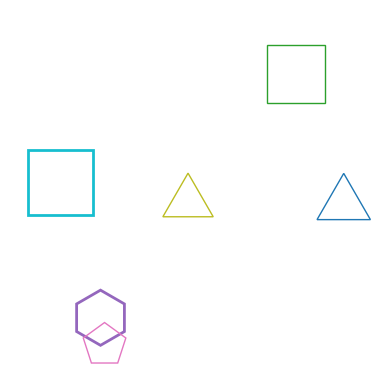[{"shape": "triangle", "thickness": 1, "radius": 0.4, "center": [0.893, 0.47]}, {"shape": "square", "thickness": 1, "radius": 0.38, "center": [0.768, 0.808]}, {"shape": "hexagon", "thickness": 2, "radius": 0.36, "center": [0.261, 0.175]}, {"shape": "pentagon", "thickness": 1, "radius": 0.29, "center": [0.272, 0.104]}, {"shape": "triangle", "thickness": 1, "radius": 0.38, "center": [0.488, 0.475]}, {"shape": "square", "thickness": 2, "radius": 0.42, "center": [0.157, 0.526]}]